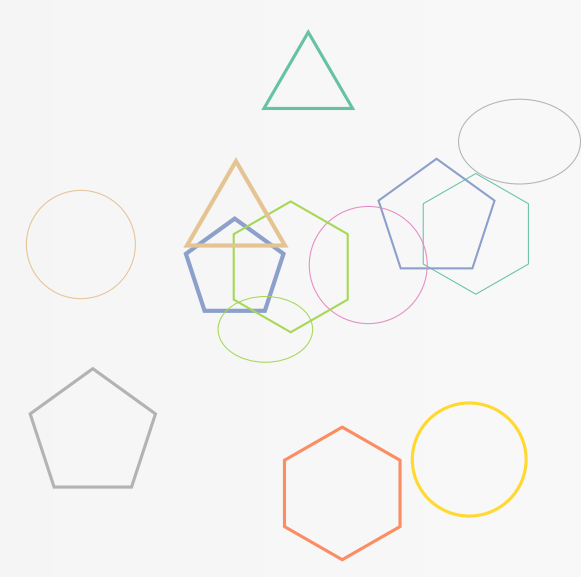[{"shape": "hexagon", "thickness": 0.5, "radius": 0.52, "center": [0.819, 0.594]}, {"shape": "triangle", "thickness": 1.5, "radius": 0.44, "center": [0.53, 0.855]}, {"shape": "hexagon", "thickness": 1.5, "radius": 0.57, "center": [0.589, 0.145]}, {"shape": "pentagon", "thickness": 1, "radius": 0.52, "center": [0.751, 0.619]}, {"shape": "pentagon", "thickness": 2, "radius": 0.44, "center": [0.404, 0.532]}, {"shape": "circle", "thickness": 0.5, "radius": 0.51, "center": [0.634, 0.54]}, {"shape": "oval", "thickness": 0.5, "radius": 0.41, "center": [0.457, 0.429]}, {"shape": "hexagon", "thickness": 1, "radius": 0.57, "center": [0.5, 0.537]}, {"shape": "circle", "thickness": 1.5, "radius": 0.49, "center": [0.807, 0.203]}, {"shape": "triangle", "thickness": 2, "radius": 0.49, "center": [0.406, 0.623]}, {"shape": "circle", "thickness": 0.5, "radius": 0.47, "center": [0.139, 0.576]}, {"shape": "oval", "thickness": 0.5, "radius": 0.52, "center": [0.894, 0.754]}, {"shape": "pentagon", "thickness": 1.5, "radius": 0.57, "center": [0.16, 0.247]}]